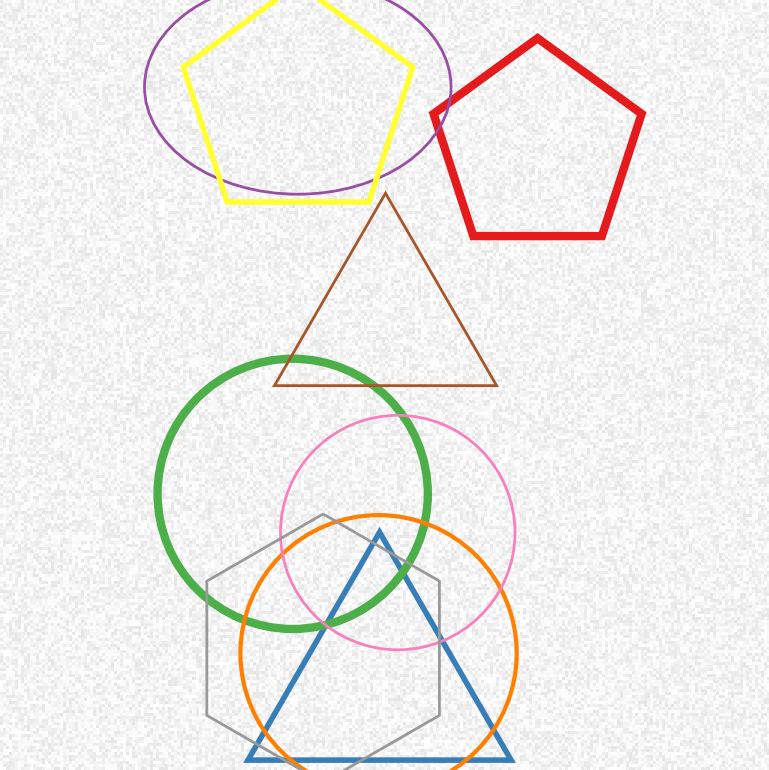[{"shape": "pentagon", "thickness": 3, "radius": 0.71, "center": [0.698, 0.808]}, {"shape": "triangle", "thickness": 2, "radius": 0.99, "center": [0.493, 0.111]}, {"shape": "circle", "thickness": 3, "radius": 0.88, "center": [0.38, 0.359]}, {"shape": "oval", "thickness": 1, "radius": 1.0, "center": [0.387, 0.887]}, {"shape": "circle", "thickness": 1.5, "radius": 0.9, "center": [0.492, 0.152]}, {"shape": "pentagon", "thickness": 2, "radius": 0.78, "center": [0.387, 0.864]}, {"shape": "triangle", "thickness": 1, "radius": 0.83, "center": [0.501, 0.582]}, {"shape": "circle", "thickness": 1, "radius": 0.76, "center": [0.517, 0.308]}, {"shape": "hexagon", "thickness": 1, "radius": 0.87, "center": [0.42, 0.158]}]